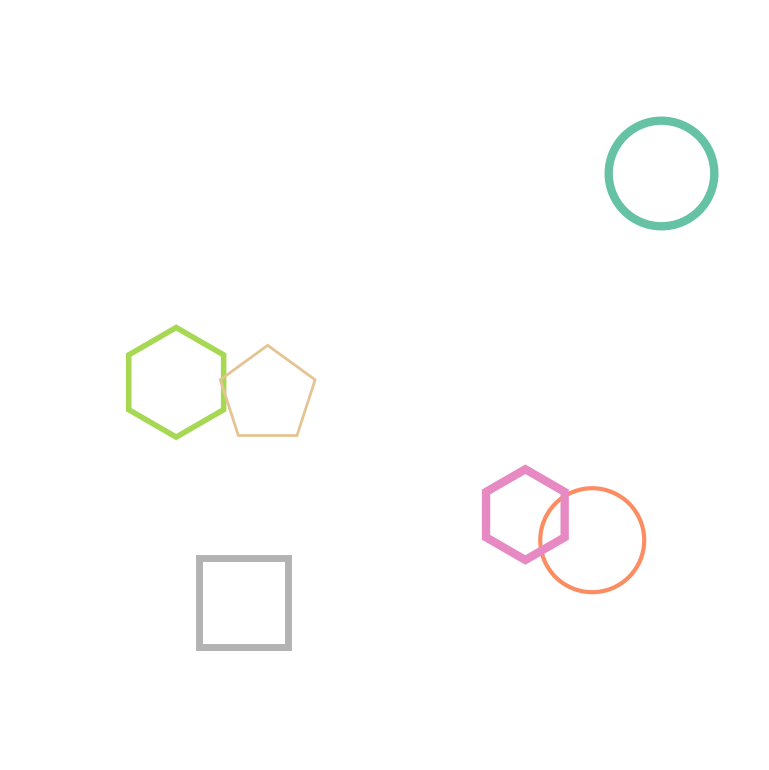[{"shape": "circle", "thickness": 3, "radius": 0.34, "center": [0.859, 0.775]}, {"shape": "circle", "thickness": 1.5, "radius": 0.34, "center": [0.769, 0.298]}, {"shape": "hexagon", "thickness": 3, "radius": 0.29, "center": [0.682, 0.332]}, {"shape": "hexagon", "thickness": 2, "radius": 0.36, "center": [0.229, 0.504]}, {"shape": "pentagon", "thickness": 1, "radius": 0.32, "center": [0.348, 0.487]}, {"shape": "square", "thickness": 2.5, "radius": 0.29, "center": [0.316, 0.217]}]